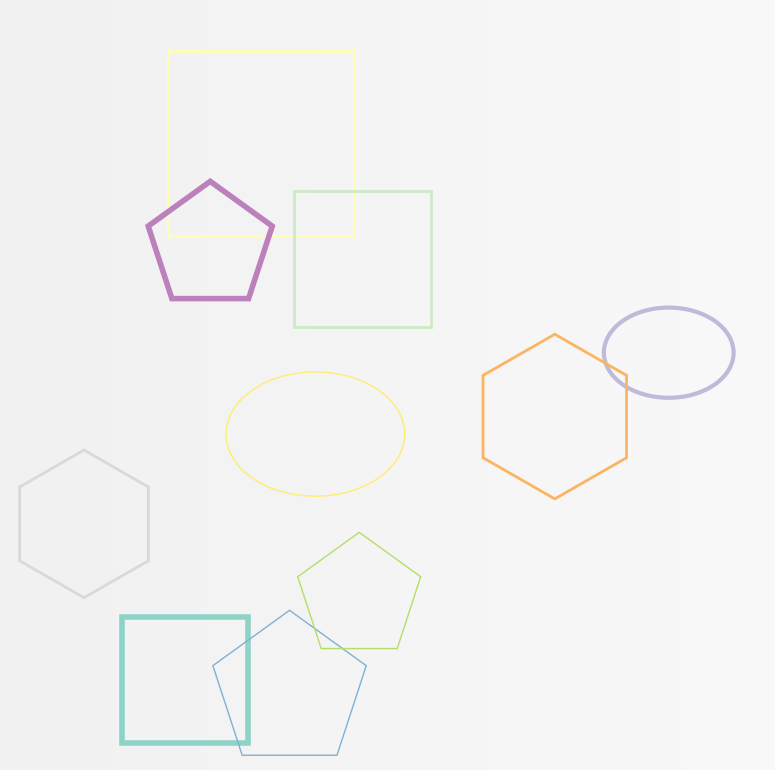[{"shape": "square", "thickness": 2, "radius": 0.41, "center": [0.239, 0.117]}, {"shape": "square", "thickness": 1, "radius": 0.6, "center": [0.337, 0.814]}, {"shape": "oval", "thickness": 1.5, "radius": 0.42, "center": [0.863, 0.542]}, {"shape": "pentagon", "thickness": 0.5, "radius": 0.52, "center": [0.374, 0.103]}, {"shape": "hexagon", "thickness": 1, "radius": 0.53, "center": [0.716, 0.459]}, {"shape": "pentagon", "thickness": 0.5, "radius": 0.42, "center": [0.463, 0.225]}, {"shape": "hexagon", "thickness": 1, "radius": 0.48, "center": [0.108, 0.32]}, {"shape": "pentagon", "thickness": 2, "radius": 0.42, "center": [0.271, 0.68]}, {"shape": "square", "thickness": 1, "radius": 0.44, "center": [0.468, 0.663]}, {"shape": "oval", "thickness": 0.5, "radius": 0.58, "center": [0.407, 0.436]}]